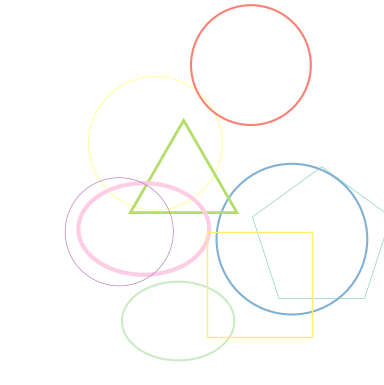[{"shape": "pentagon", "thickness": 0.5, "radius": 0.95, "center": [0.836, 0.378]}, {"shape": "circle", "thickness": 1, "radius": 0.87, "center": [0.403, 0.628]}, {"shape": "circle", "thickness": 1.5, "radius": 0.78, "center": [0.652, 0.831]}, {"shape": "circle", "thickness": 1.5, "radius": 0.98, "center": [0.758, 0.379]}, {"shape": "triangle", "thickness": 2, "radius": 0.8, "center": [0.477, 0.528]}, {"shape": "oval", "thickness": 3, "radius": 0.85, "center": [0.373, 0.405]}, {"shape": "circle", "thickness": 0.5, "radius": 0.7, "center": [0.31, 0.398]}, {"shape": "oval", "thickness": 1.5, "radius": 0.73, "center": [0.463, 0.166]}, {"shape": "square", "thickness": 1, "radius": 0.68, "center": [0.674, 0.261]}]